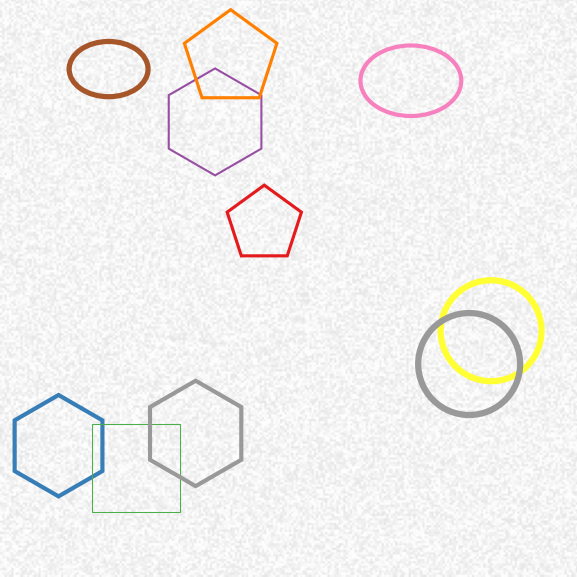[{"shape": "pentagon", "thickness": 1.5, "radius": 0.34, "center": [0.458, 0.611]}, {"shape": "hexagon", "thickness": 2, "radius": 0.44, "center": [0.101, 0.227]}, {"shape": "square", "thickness": 0.5, "radius": 0.38, "center": [0.235, 0.189]}, {"shape": "hexagon", "thickness": 1, "radius": 0.46, "center": [0.372, 0.788]}, {"shape": "pentagon", "thickness": 1.5, "radius": 0.42, "center": [0.399, 0.898]}, {"shape": "circle", "thickness": 3, "radius": 0.44, "center": [0.85, 0.426]}, {"shape": "oval", "thickness": 2.5, "radius": 0.34, "center": [0.188, 0.879]}, {"shape": "oval", "thickness": 2, "radius": 0.44, "center": [0.711, 0.859]}, {"shape": "hexagon", "thickness": 2, "radius": 0.46, "center": [0.339, 0.249]}, {"shape": "circle", "thickness": 3, "radius": 0.44, "center": [0.812, 0.369]}]